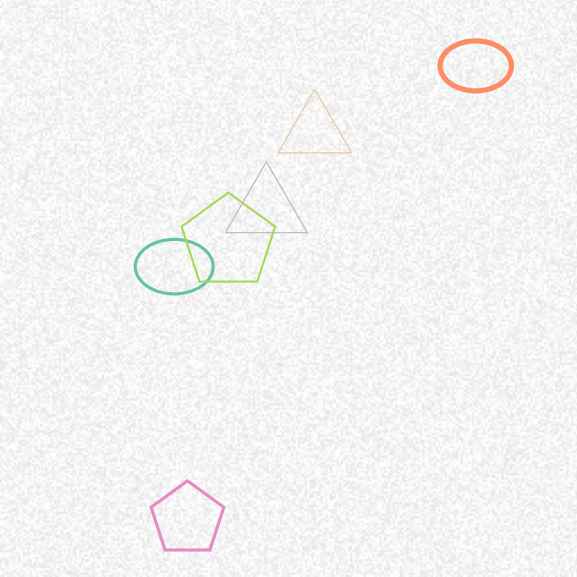[{"shape": "oval", "thickness": 1.5, "radius": 0.34, "center": [0.302, 0.537]}, {"shape": "oval", "thickness": 2.5, "radius": 0.31, "center": [0.824, 0.885]}, {"shape": "pentagon", "thickness": 1.5, "radius": 0.33, "center": [0.325, 0.1]}, {"shape": "pentagon", "thickness": 1, "radius": 0.43, "center": [0.395, 0.58]}, {"shape": "triangle", "thickness": 0.5, "radius": 0.37, "center": [0.545, 0.771]}, {"shape": "triangle", "thickness": 0.5, "radius": 0.41, "center": [0.461, 0.637]}]